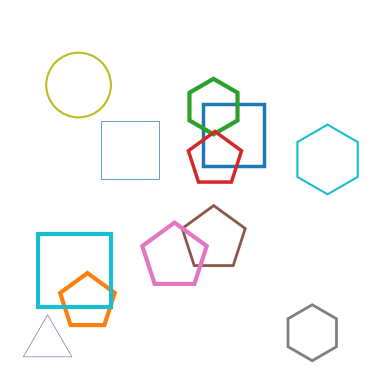[{"shape": "square", "thickness": 0.5, "radius": 0.38, "center": [0.337, 0.61]}, {"shape": "square", "thickness": 2.5, "radius": 0.4, "center": [0.607, 0.65]}, {"shape": "pentagon", "thickness": 3, "radius": 0.37, "center": [0.227, 0.216]}, {"shape": "hexagon", "thickness": 3, "radius": 0.36, "center": [0.555, 0.723]}, {"shape": "pentagon", "thickness": 2.5, "radius": 0.36, "center": [0.558, 0.586]}, {"shape": "triangle", "thickness": 0.5, "radius": 0.36, "center": [0.124, 0.11]}, {"shape": "pentagon", "thickness": 2, "radius": 0.43, "center": [0.555, 0.38]}, {"shape": "pentagon", "thickness": 3, "radius": 0.44, "center": [0.453, 0.334]}, {"shape": "hexagon", "thickness": 2, "radius": 0.36, "center": [0.811, 0.136]}, {"shape": "circle", "thickness": 1.5, "radius": 0.42, "center": [0.204, 0.779]}, {"shape": "square", "thickness": 3, "radius": 0.47, "center": [0.194, 0.297]}, {"shape": "hexagon", "thickness": 1.5, "radius": 0.45, "center": [0.851, 0.586]}]